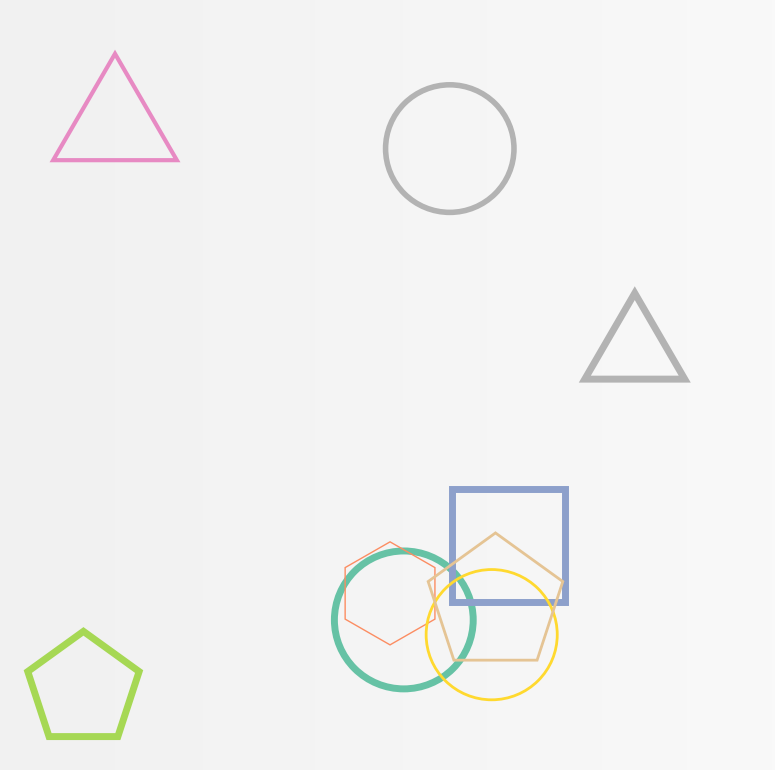[{"shape": "circle", "thickness": 2.5, "radius": 0.45, "center": [0.521, 0.195]}, {"shape": "hexagon", "thickness": 0.5, "radius": 0.33, "center": [0.503, 0.229]}, {"shape": "square", "thickness": 2.5, "radius": 0.36, "center": [0.656, 0.292]}, {"shape": "triangle", "thickness": 1.5, "radius": 0.46, "center": [0.148, 0.838]}, {"shape": "pentagon", "thickness": 2.5, "radius": 0.38, "center": [0.108, 0.105]}, {"shape": "circle", "thickness": 1, "radius": 0.42, "center": [0.634, 0.176]}, {"shape": "pentagon", "thickness": 1, "radius": 0.46, "center": [0.639, 0.217]}, {"shape": "triangle", "thickness": 2.5, "radius": 0.37, "center": [0.819, 0.545]}, {"shape": "circle", "thickness": 2, "radius": 0.41, "center": [0.58, 0.807]}]